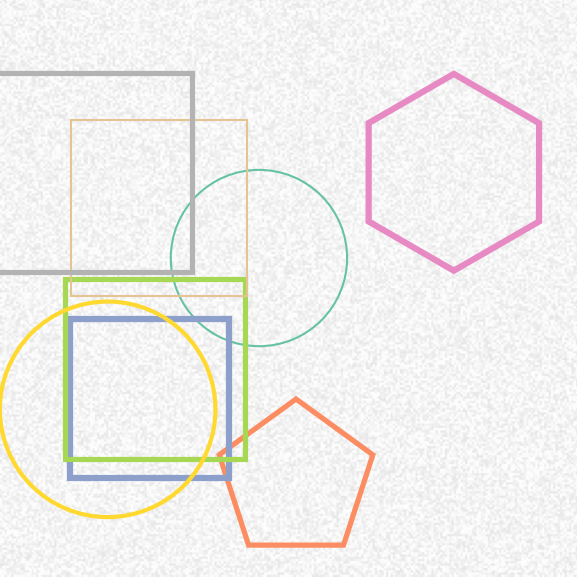[{"shape": "circle", "thickness": 1, "radius": 0.76, "center": [0.448, 0.552]}, {"shape": "pentagon", "thickness": 2.5, "radius": 0.7, "center": [0.513, 0.168]}, {"shape": "square", "thickness": 3, "radius": 0.69, "center": [0.259, 0.309]}, {"shape": "hexagon", "thickness": 3, "radius": 0.85, "center": [0.786, 0.701]}, {"shape": "square", "thickness": 2.5, "radius": 0.78, "center": [0.268, 0.36]}, {"shape": "circle", "thickness": 2, "radius": 0.93, "center": [0.186, 0.29]}, {"shape": "square", "thickness": 1, "radius": 0.76, "center": [0.275, 0.638]}, {"shape": "square", "thickness": 2.5, "radius": 0.86, "center": [0.16, 0.7]}]